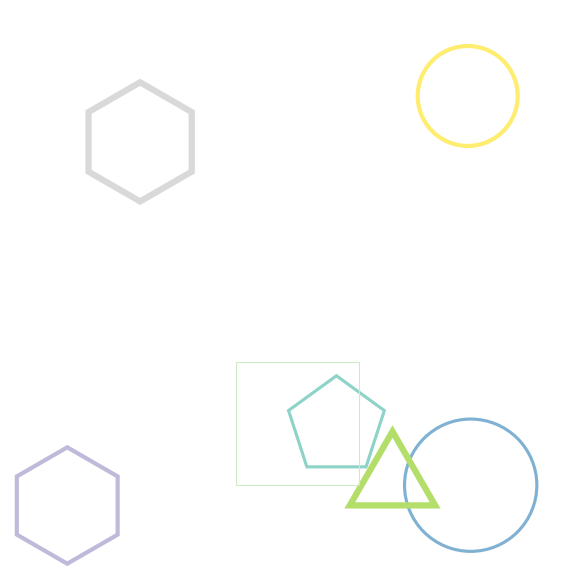[{"shape": "pentagon", "thickness": 1.5, "radius": 0.44, "center": [0.583, 0.261]}, {"shape": "hexagon", "thickness": 2, "radius": 0.5, "center": [0.116, 0.124]}, {"shape": "circle", "thickness": 1.5, "radius": 0.57, "center": [0.815, 0.159]}, {"shape": "triangle", "thickness": 3, "radius": 0.43, "center": [0.68, 0.167]}, {"shape": "hexagon", "thickness": 3, "radius": 0.52, "center": [0.243, 0.753]}, {"shape": "square", "thickness": 0.5, "radius": 0.53, "center": [0.516, 0.266]}, {"shape": "circle", "thickness": 2, "radius": 0.43, "center": [0.81, 0.833]}]